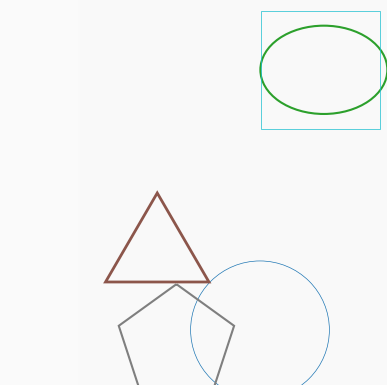[{"shape": "circle", "thickness": 0.5, "radius": 0.9, "center": [0.671, 0.143]}, {"shape": "oval", "thickness": 1.5, "radius": 0.82, "center": [0.836, 0.819]}, {"shape": "triangle", "thickness": 2, "radius": 0.77, "center": [0.406, 0.345]}, {"shape": "pentagon", "thickness": 1.5, "radius": 0.78, "center": [0.455, 0.105]}, {"shape": "square", "thickness": 0.5, "radius": 0.77, "center": [0.826, 0.819]}]